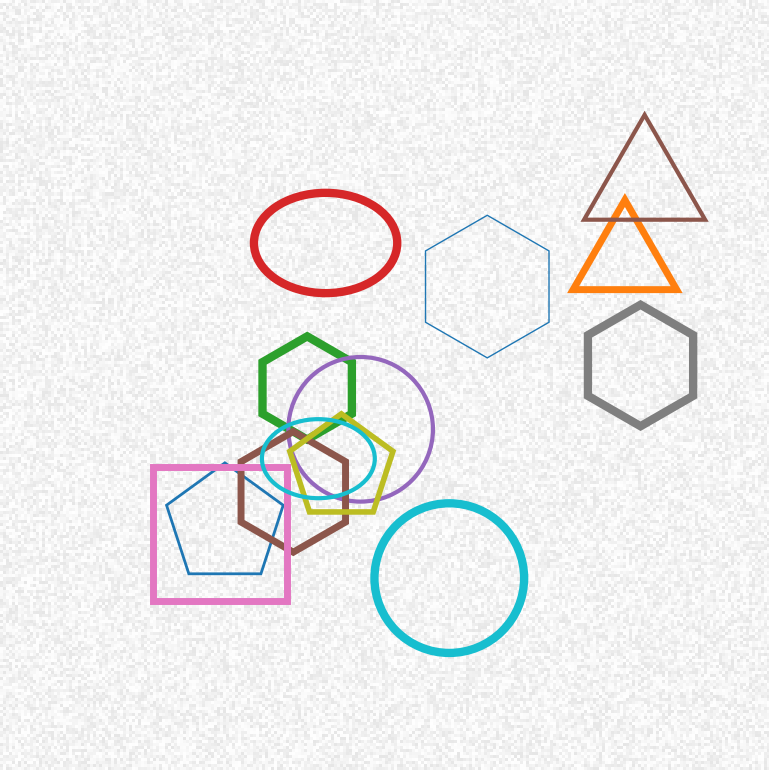[{"shape": "pentagon", "thickness": 1, "radius": 0.4, "center": [0.292, 0.319]}, {"shape": "hexagon", "thickness": 0.5, "radius": 0.46, "center": [0.633, 0.628]}, {"shape": "triangle", "thickness": 2.5, "radius": 0.39, "center": [0.812, 0.663]}, {"shape": "hexagon", "thickness": 3, "radius": 0.34, "center": [0.399, 0.496]}, {"shape": "oval", "thickness": 3, "radius": 0.47, "center": [0.423, 0.684]}, {"shape": "circle", "thickness": 1.5, "radius": 0.47, "center": [0.468, 0.442]}, {"shape": "triangle", "thickness": 1.5, "radius": 0.45, "center": [0.837, 0.76]}, {"shape": "hexagon", "thickness": 2.5, "radius": 0.39, "center": [0.381, 0.361]}, {"shape": "square", "thickness": 2.5, "radius": 0.43, "center": [0.286, 0.307]}, {"shape": "hexagon", "thickness": 3, "radius": 0.39, "center": [0.832, 0.525]}, {"shape": "pentagon", "thickness": 2, "radius": 0.35, "center": [0.443, 0.392]}, {"shape": "circle", "thickness": 3, "radius": 0.49, "center": [0.583, 0.249]}, {"shape": "oval", "thickness": 1.5, "radius": 0.37, "center": [0.413, 0.404]}]